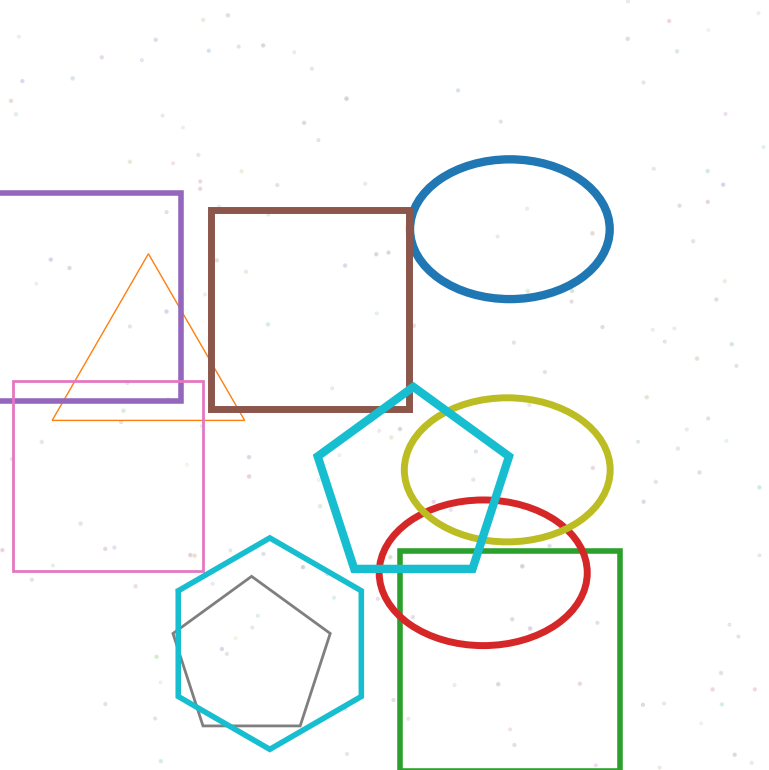[{"shape": "oval", "thickness": 3, "radius": 0.65, "center": [0.662, 0.702]}, {"shape": "triangle", "thickness": 0.5, "radius": 0.72, "center": [0.193, 0.526]}, {"shape": "square", "thickness": 2, "radius": 0.71, "center": [0.662, 0.141]}, {"shape": "oval", "thickness": 2.5, "radius": 0.68, "center": [0.628, 0.256]}, {"shape": "square", "thickness": 2, "radius": 0.67, "center": [0.101, 0.614]}, {"shape": "square", "thickness": 2.5, "radius": 0.64, "center": [0.402, 0.598]}, {"shape": "square", "thickness": 1, "radius": 0.62, "center": [0.141, 0.382]}, {"shape": "pentagon", "thickness": 1, "radius": 0.54, "center": [0.327, 0.144]}, {"shape": "oval", "thickness": 2.5, "radius": 0.67, "center": [0.659, 0.39]}, {"shape": "pentagon", "thickness": 3, "radius": 0.65, "center": [0.537, 0.367]}, {"shape": "hexagon", "thickness": 2, "radius": 0.69, "center": [0.35, 0.164]}]